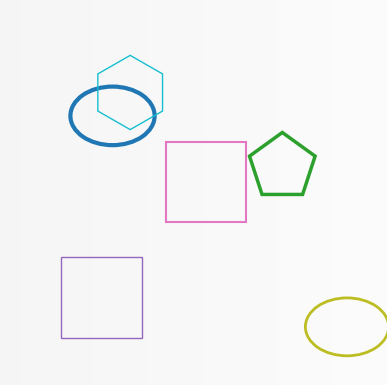[{"shape": "oval", "thickness": 3, "radius": 0.54, "center": [0.29, 0.699]}, {"shape": "pentagon", "thickness": 2.5, "radius": 0.44, "center": [0.729, 0.567]}, {"shape": "square", "thickness": 1, "radius": 0.52, "center": [0.262, 0.227]}, {"shape": "square", "thickness": 1.5, "radius": 0.52, "center": [0.532, 0.527]}, {"shape": "oval", "thickness": 2, "radius": 0.54, "center": [0.895, 0.151]}, {"shape": "hexagon", "thickness": 1, "radius": 0.48, "center": [0.336, 0.76]}]